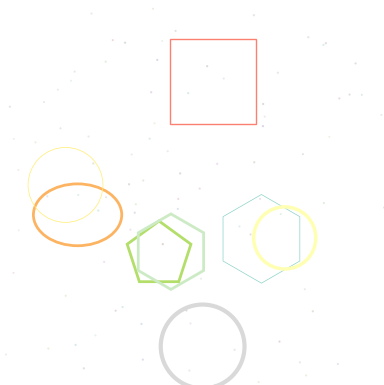[{"shape": "hexagon", "thickness": 0.5, "radius": 0.58, "center": [0.679, 0.38]}, {"shape": "circle", "thickness": 2.5, "radius": 0.4, "center": [0.74, 0.382]}, {"shape": "square", "thickness": 1, "radius": 0.55, "center": [0.553, 0.788]}, {"shape": "oval", "thickness": 2, "radius": 0.57, "center": [0.201, 0.442]}, {"shape": "pentagon", "thickness": 2, "radius": 0.44, "center": [0.413, 0.339]}, {"shape": "circle", "thickness": 3, "radius": 0.54, "center": [0.526, 0.1]}, {"shape": "hexagon", "thickness": 2, "radius": 0.49, "center": [0.444, 0.346]}, {"shape": "circle", "thickness": 0.5, "radius": 0.49, "center": [0.17, 0.52]}]